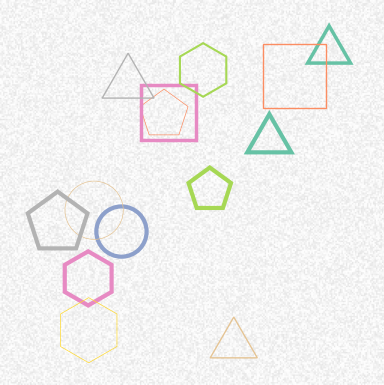[{"shape": "triangle", "thickness": 3, "radius": 0.33, "center": [0.7, 0.637]}, {"shape": "triangle", "thickness": 2.5, "radius": 0.32, "center": [0.855, 0.868]}, {"shape": "pentagon", "thickness": 0.5, "radius": 0.33, "center": [0.426, 0.703]}, {"shape": "square", "thickness": 1, "radius": 0.41, "center": [0.764, 0.803]}, {"shape": "circle", "thickness": 3, "radius": 0.33, "center": [0.316, 0.399]}, {"shape": "square", "thickness": 2.5, "radius": 0.36, "center": [0.438, 0.708]}, {"shape": "hexagon", "thickness": 3, "radius": 0.35, "center": [0.229, 0.277]}, {"shape": "pentagon", "thickness": 3, "radius": 0.29, "center": [0.545, 0.507]}, {"shape": "hexagon", "thickness": 1.5, "radius": 0.35, "center": [0.528, 0.818]}, {"shape": "hexagon", "thickness": 0.5, "radius": 0.42, "center": [0.231, 0.142]}, {"shape": "circle", "thickness": 0.5, "radius": 0.38, "center": [0.244, 0.454]}, {"shape": "triangle", "thickness": 1, "radius": 0.35, "center": [0.607, 0.106]}, {"shape": "pentagon", "thickness": 3, "radius": 0.41, "center": [0.15, 0.421]}, {"shape": "triangle", "thickness": 1, "radius": 0.39, "center": [0.333, 0.784]}]